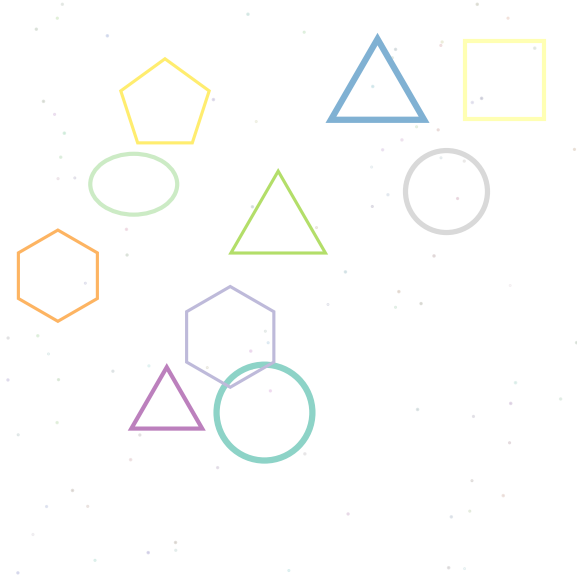[{"shape": "circle", "thickness": 3, "radius": 0.41, "center": [0.458, 0.285]}, {"shape": "square", "thickness": 2, "radius": 0.34, "center": [0.873, 0.861]}, {"shape": "hexagon", "thickness": 1.5, "radius": 0.44, "center": [0.399, 0.416]}, {"shape": "triangle", "thickness": 3, "radius": 0.47, "center": [0.654, 0.838]}, {"shape": "hexagon", "thickness": 1.5, "radius": 0.39, "center": [0.1, 0.522]}, {"shape": "triangle", "thickness": 1.5, "radius": 0.47, "center": [0.482, 0.608]}, {"shape": "circle", "thickness": 2.5, "radius": 0.35, "center": [0.773, 0.667]}, {"shape": "triangle", "thickness": 2, "radius": 0.35, "center": [0.289, 0.292]}, {"shape": "oval", "thickness": 2, "radius": 0.38, "center": [0.232, 0.68]}, {"shape": "pentagon", "thickness": 1.5, "radius": 0.4, "center": [0.286, 0.817]}]